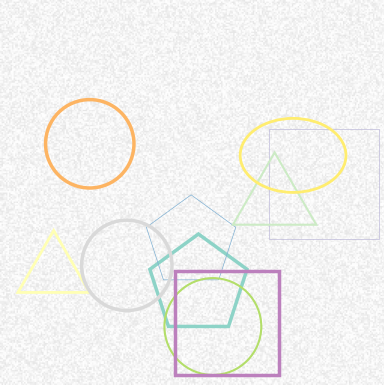[{"shape": "pentagon", "thickness": 2.5, "radius": 0.66, "center": [0.515, 0.259]}, {"shape": "triangle", "thickness": 2, "radius": 0.54, "center": [0.139, 0.294]}, {"shape": "square", "thickness": 0.5, "radius": 0.72, "center": [0.842, 0.523]}, {"shape": "pentagon", "thickness": 0.5, "radius": 0.61, "center": [0.496, 0.372]}, {"shape": "circle", "thickness": 2.5, "radius": 0.57, "center": [0.233, 0.626]}, {"shape": "circle", "thickness": 1.5, "radius": 0.63, "center": [0.553, 0.152]}, {"shape": "circle", "thickness": 2.5, "radius": 0.59, "center": [0.329, 0.311]}, {"shape": "square", "thickness": 2.5, "radius": 0.67, "center": [0.59, 0.16]}, {"shape": "triangle", "thickness": 1.5, "radius": 0.63, "center": [0.713, 0.479]}, {"shape": "oval", "thickness": 2, "radius": 0.69, "center": [0.761, 0.596]}]